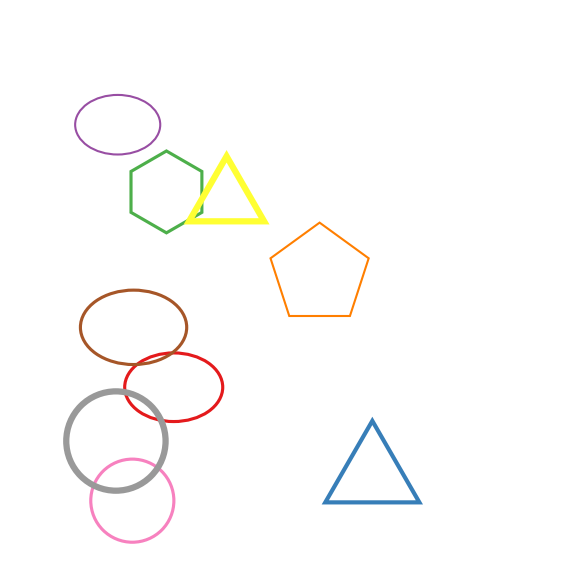[{"shape": "oval", "thickness": 1.5, "radius": 0.42, "center": [0.301, 0.329]}, {"shape": "triangle", "thickness": 2, "radius": 0.47, "center": [0.645, 0.176]}, {"shape": "hexagon", "thickness": 1.5, "radius": 0.35, "center": [0.288, 0.667]}, {"shape": "oval", "thickness": 1, "radius": 0.37, "center": [0.204, 0.783]}, {"shape": "pentagon", "thickness": 1, "radius": 0.45, "center": [0.553, 0.524]}, {"shape": "triangle", "thickness": 3, "radius": 0.38, "center": [0.392, 0.653]}, {"shape": "oval", "thickness": 1.5, "radius": 0.46, "center": [0.231, 0.432]}, {"shape": "circle", "thickness": 1.5, "radius": 0.36, "center": [0.229, 0.132]}, {"shape": "circle", "thickness": 3, "radius": 0.43, "center": [0.201, 0.235]}]